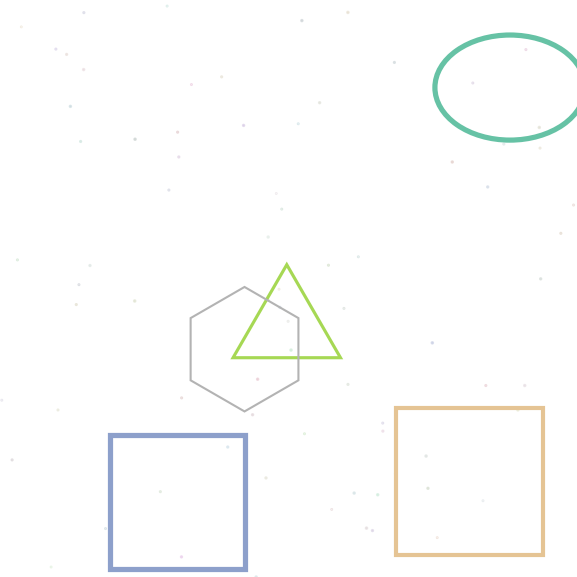[{"shape": "oval", "thickness": 2.5, "radius": 0.65, "center": [0.883, 0.848]}, {"shape": "square", "thickness": 2.5, "radius": 0.58, "center": [0.307, 0.13]}, {"shape": "triangle", "thickness": 1.5, "radius": 0.54, "center": [0.497, 0.433]}, {"shape": "square", "thickness": 2, "radius": 0.63, "center": [0.813, 0.165]}, {"shape": "hexagon", "thickness": 1, "radius": 0.54, "center": [0.423, 0.394]}]